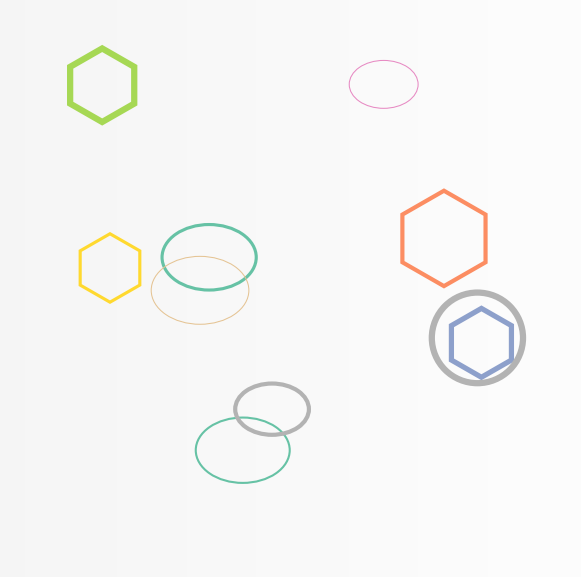[{"shape": "oval", "thickness": 1.5, "radius": 0.41, "center": [0.36, 0.554]}, {"shape": "oval", "thickness": 1, "radius": 0.4, "center": [0.418, 0.22]}, {"shape": "hexagon", "thickness": 2, "radius": 0.41, "center": [0.764, 0.586]}, {"shape": "hexagon", "thickness": 2.5, "radius": 0.3, "center": [0.828, 0.405]}, {"shape": "oval", "thickness": 0.5, "radius": 0.3, "center": [0.66, 0.853]}, {"shape": "hexagon", "thickness": 3, "radius": 0.32, "center": [0.176, 0.852]}, {"shape": "hexagon", "thickness": 1.5, "radius": 0.3, "center": [0.189, 0.535]}, {"shape": "oval", "thickness": 0.5, "radius": 0.42, "center": [0.344, 0.496]}, {"shape": "oval", "thickness": 2, "radius": 0.32, "center": [0.468, 0.291]}, {"shape": "circle", "thickness": 3, "radius": 0.39, "center": [0.821, 0.414]}]